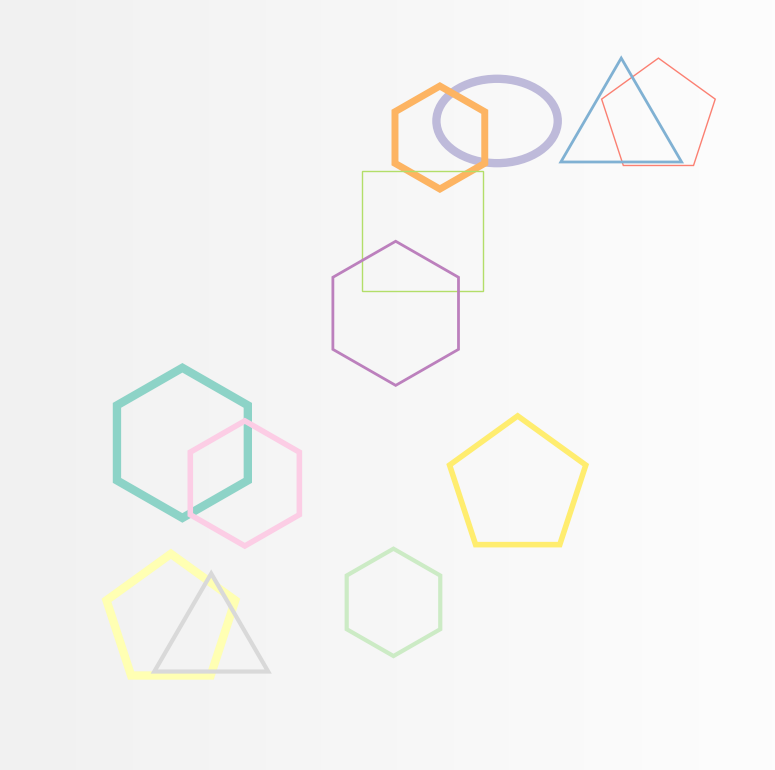[{"shape": "hexagon", "thickness": 3, "radius": 0.49, "center": [0.235, 0.425]}, {"shape": "pentagon", "thickness": 3, "radius": 0.44, "center": [0.22, 0.193]}, {"shape": "oval", "thickness": 3, "radius": 0.39, "center": [0.641, 0.843]}, {"shape": "pentagon", "thickness": 0.5, "radius": 0.39, "center": [0.85, 0.847]}, {"shape": "triangle", "thickness": 1, "radius": 0.45, "center": [0.802, 0.835]}, {"shape": "hexagon", "thickness": 2.5, "radius": 0.33, "center": [0.568, 0.821]}, {"shape": "square", "thickness": 0.5, "radius": 0.39, "center": [0.545, 0.7]}, {"shape": "hexagon", "thickness": 2, "radius": 0.41, "center": [0.316, 0.372]}, {"shape": "triangle", "thickness": 1.5, "radius": 0.42, "center": [0.273, 0.17]}, {"shape": "hexagon", "thickness": 1, "radius": 0.47, "center": [0.511, 0.593]}, {"shape": "hexagon", "thickness": 1.5, "radius": 0.35, "center": [0.508, 0.218]}, {"shape": "pentagon", "thickness": 2, "radius": 0.46, "center": [0.668, 0.367]}]